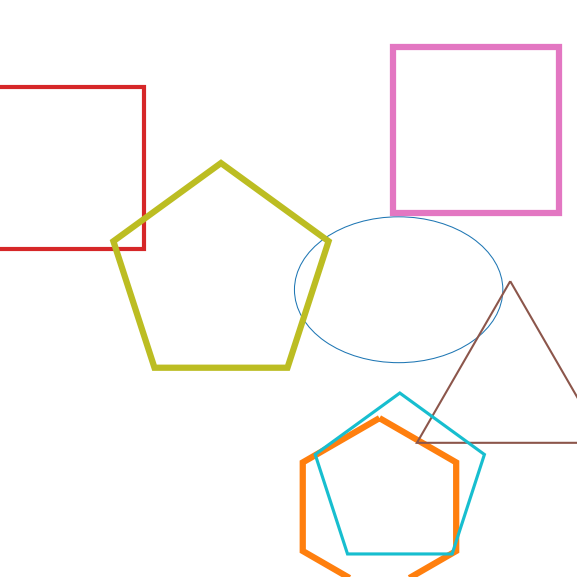[{"shape": "oval", "thickness": 0.5, "radius": 0.9, "center": [0.69, 0.497]}, {"shape": "hexagon", "thickness": 3, "radius": 0.77, "center": [0.657, 0.122]}, {"shape": "square", "thickness": 2, "radius": 0.7, "center": [0.109, 0.709]}, {"shape": "triangle", "thickness": 1, "radius": 0.93, "center": [0.884, 0.326]}, {"shape": "square", "thickness": 3, "radius": 0.72, "center": [0.824, 0.774]}, {"shape": "pentagon", "thickness": 3, "radius": 0.98, "center": [0.383, 0.521]}, {"shape": "pentagon", "thickness": 1.5, "radius": 0.77, "center": [0.692, 0.165]}]